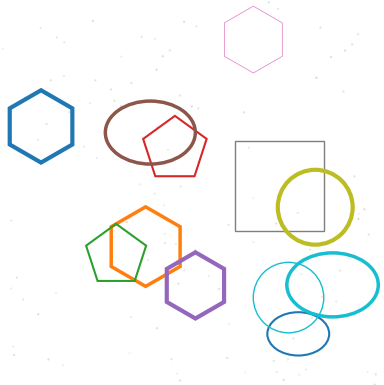[{"shape": "oval", "thickness": 1.5, "radius": 0.4, "center": [0.775, 0.133]}, {"shape": "hexagon", "thickness": 3, "radius": 0.47, "center": [0.107, 0.672]}, {"shape": "hexagon", "thickness": 2.5, "radius": 0.52, "center": [0.378, 0.359]}, {"shape": "pentagon", "thickness": 1.5, "radius": 0.41, "center": [0.302, 0.337]}, {"shape": "pentagon", "thickness": 1.5, "radius": 0.43, "center": [0.454, 0.612]}, {"shape": "hexagon", "thickness": 3, "radius": 0.43, "center": [0.508, 0.259]}, {"shape": "oval", "thickness": 2.5, "radius": 0.58, "center": [0.39, 0.656]}, {"shape": "hexagon", "thickness": 0.5, "radius": 0.43, "center": [0.658, 0.897]}, {"shape": "square", "thickness": 1, "radius": 0.58, "center": [0.726, 0.516]}, {"shape": "circle", "thickness": 3, "radius": 0.49, "center": [0.819, 0.462]}, {"shape": "oval", "thickness": 2.5, "radius": 0.59, "center": [0.864, 0.26]}, {"shape": "circle", "thickness": 1, "radius": 0.46, "center": [0.749, 0.227]}]